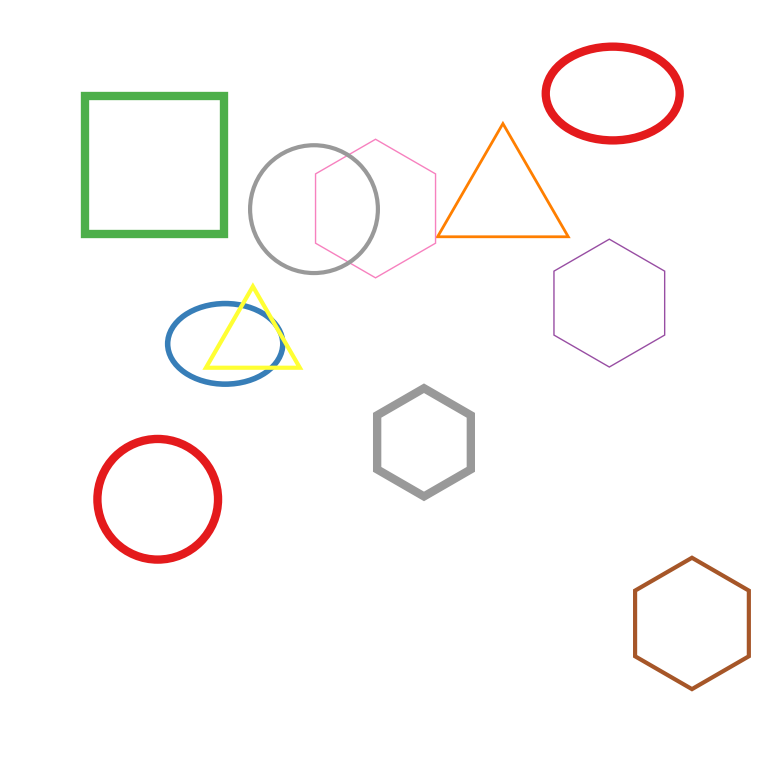[{"shape": "circle", "thickness": 3, "radius": 0.39, "center": [0.205, 0.352]}, {"shape": "oval", "thickness": 3, "radius": 0.43, "center": [0.796, 0.879]}, {"shape": "oval", "thickness": 2, "radius": 0.37, "center": [0.293, 0.553]}, {"shape": "square", "thickness": 3, "radius": 0.45, "center": [0.2, 0.786]}, {"shape": "hexagon", "thickness": 0.5, "radius": 0.42, "center": [0.791, 0.606]}, {"shape": "triangle", "thickness": 1, "radius": 0.49, "center": [0.653, 0.742]}, {"shape": "triangle", "thickness": 1.5, "radius": 0.35, "center": [0.328, 0.558]}, {"shape": "hexagon", "thickness": 1.5, "radius": 0.43, "center": [0.899, 0.19]}, {"shape": "hexagon", "thickness": 0.5, "radius": 0.45, "center": [0.488, 0.729]}, {"shape": "hexagon", "thickness": 3, "radius": 0.35, "center": [0.551, 0.426]}, {"shape": "circle", "thickness": 1.5, "radius": 0.41, "center": [0.408, 0.728]}]